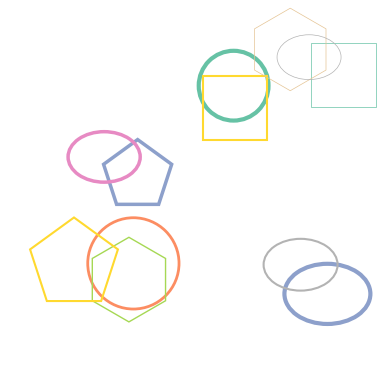[{"shape": "circle", "thickness": 3, "radius": 0.45, "center": [0.607, 0.777]}, {"shape": "square", "thickness": 0.5, "radius": 0.42, "center": [0.892, 0.805]}, {"shape": "circle", "thickness": 2, "radius": 0.59, "center": [0.346, 0.316]}, {"shape": "oval", "thickness": 3, "radius": 0.56, "center": [0.85, 0.237]}, {"shape": "pentagon", "thickness": 2.5, "radius": 0.46, "center": [0.357, 0.544]}, {"shape": "oval", "thickness": 2.5, "radius": 0.47, "center": [0.27, 0.592]}, {"shape": "hexagon", "thickness": 1, "radius": 0.55, "center": [0.335, 0.274]}, {"shape": "pentagon", "thickness": 1.5, "radius": 0.6, "center": [0.192, 0.315]}, {"shape": "square", "thickness": 1.5, "radius": 0.42, "center": [0.612, 0.719]}, {"shape": "hexagon", "thickness": 0.5, "radius": 0.54, "center": [0.754, 0.872]}, {"shape": "oval", "thickness": 1.5, "radius": 0.48, "center": [0.781, 0.312]}, {"shape": "oval", "thickness": 0.5, "radius": 0.42, "center": [0.803, 0.852]}]